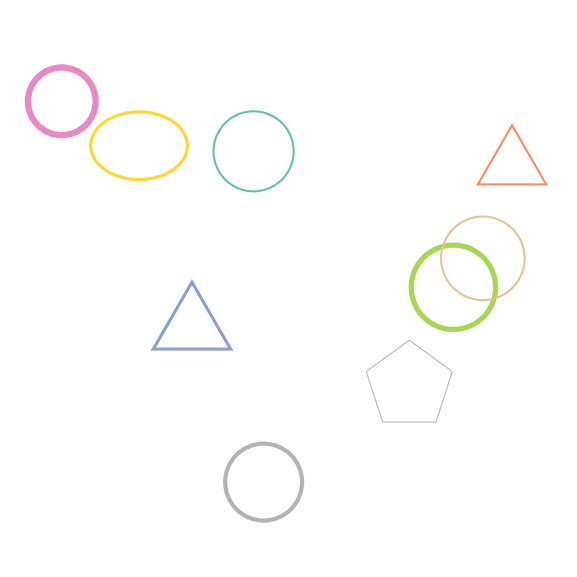[{"shape": "circle", "thickness": 1, "radius": 0.35, "center": [0.439, 0.737]}, {"shape": "triangle", "thickness": 1, "radius": 0.34, "center": [0.887, 0.714]}, {"shape": "triangle", "thickness": 1.5, "radius": 0.39, "center": [0.332, 0.433]}, {"shape": "circle", "thickness": 3, "radius": 0.29, "center": [0.107, 0.824]}, {"shape": "circle", "thickness": 2.5, "radius": 0.37, "center": [0.785, 0.502]}, {"shape": "oval", "thickness": 1.5, "radius": 0.42, "center": [0.241, 0.747]}, {"shape": "circle", "thickness": 1, "radius": 0.36, "center": [0.836, 0.552]}, {"shape": "pentagon", "thickness": 0.5, "radius": 0.39, "center": [0.709, 0.332]}, {"shape": "circle", "thickness": 2, "radius": 0.33, "center": [0.457, 0.164]}]